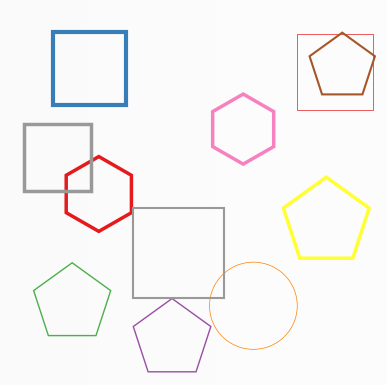[{"shape": "hexagon", "thickness": 2.5, "radius": 0.49, "center": [0.255, 0.496]}, {"shape": "square", "thickness": 0.5, "radius": 0.49, "center": [0.865, 0.814]}, {"shape": "square", "thickness": 3, "radius": 0.47, "center": [0.231, 0.822]}, {"shape": "pentagon", "thickness": 1, "radius": 0.52, "center": [0.186, 0.213]}, {"shape": "pentagon", "thickness": 1, "radius": 0.53, "center": [0.444, 0.119]}, {"shape": "circle", "thickness": 0.5, "radius": 0.57, "center": [0.654, 0.206]}, {"shape": "pentagon", "thickness": 2.5, "radius": 0.58, "center": [0.842, 0.423]}, {"shape": "pentagon", "thickness": 1.5, "radius": 0.44, "center": [0.883, 0.827]}, {"shape": "hexagon", "thickness": 2.5, "radius": 0.45, "center": [0.628, 0.665]}, {"shape": "square", "thickness": 2.5, "radius": 0.43, "center": [0.149, 0.592]}, {"shape": "square", "thickness": 1.5, "radius": 0.59, "center": [0.461, 0.343]}]